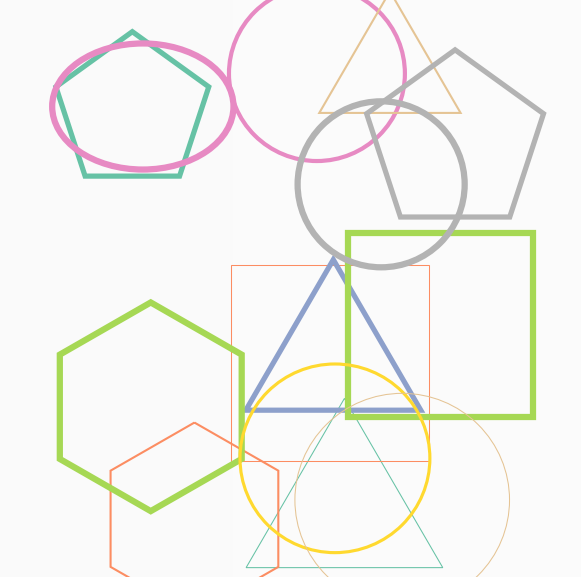[{"shape": "pentagon", "thickness": 2.5, "radius": 0.69, "center": [0.228, 0.806]}, {"shape": "triangle", "thickness": 0.5, "radius": 0.98, "center": [0.593, 0.114]}, {"shape": "hexagon", "thickness": 1, "radius": 0.83, "center": [0.335, 0.101]}, {"shape": "square", "thickness": 0.5, "radius": 0.85, "center": [0.567, 0.37]}, {"shape": "triangle", "thickness": 2.5, "radius": 0.87, "center": [0.573, 0.376]}, {"shape": "oval", "thickness": 3, "radius": 0.78, "center": [0.246, 0.815]}, {"shape": "circle", "thickness": 2, "radius": 0.76, "center": [0.545, 0.872]}, {"shape": "square", "thickness": 3, "radius": 0.8, "center": [0.758, 0.436]}, {"shape": "hexagon", "thickness": 3, "radius": 0.9, "center": [0.259, 0.295]}, {"shape": "circle", "thickness": 1.5, "radius": 0.82, "center": [0.576, 0.206]}, {"shape": "triangle", "thickness": 1, "radius": 0.7, "center": [0.671, 0.874]}, {"shape": "circle", "thickness": 0.5, "radius": 0.92, "center": [0.692, 0.133]}, {"shape": "pentagon", "thickness": 2.5, "radius": 0.8, "center": [0.783, 0.753]}, {"shape": "circle", "thickness": 3, "radius": 0.72, "center": [0.656, 0.68]}]